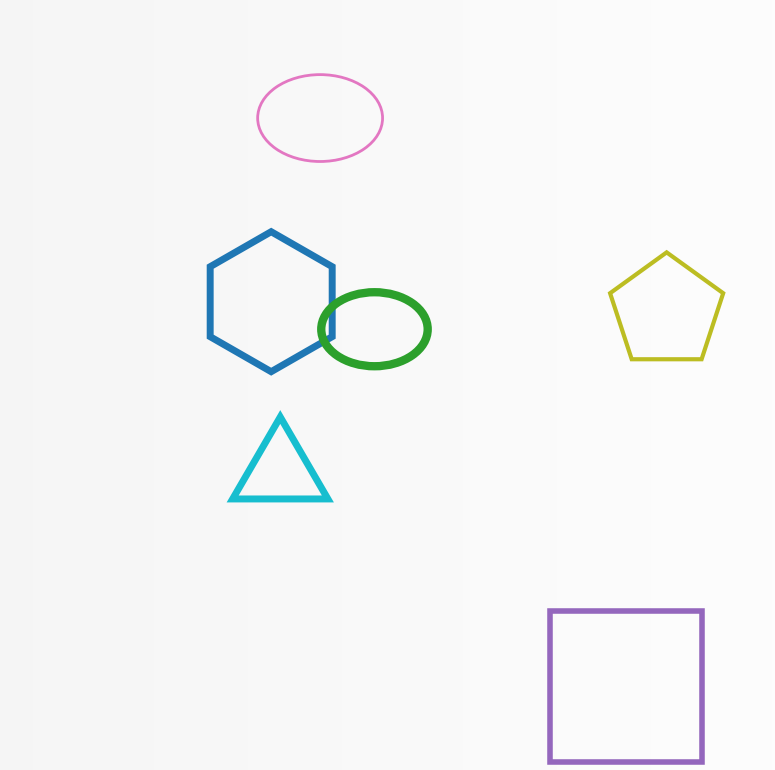[{"shape": "hexagon", "thickness": 2.5, "radius": 0.45, "center": [0.35, 0.608]}, {"shape": "oval", "thickness": 3, "radius": 0.34, "center": [0.483, 0.572]}, {"shape": "square", "thickness": 2, "radius": 0.49, "center": [0.807, 0.108]}, {"shape": "oval", "thickness": 1, "radius": 0.4, "center": [0.413, 0.847]}, {"shape": "pentagon", "thickness": 1.5, "radius": 0.38, "center": [0.86, 0.596]}, {"shape": "triangle", "thickness": 2.5, "radius": 0.35, "center": [0.362, 0.387]}]